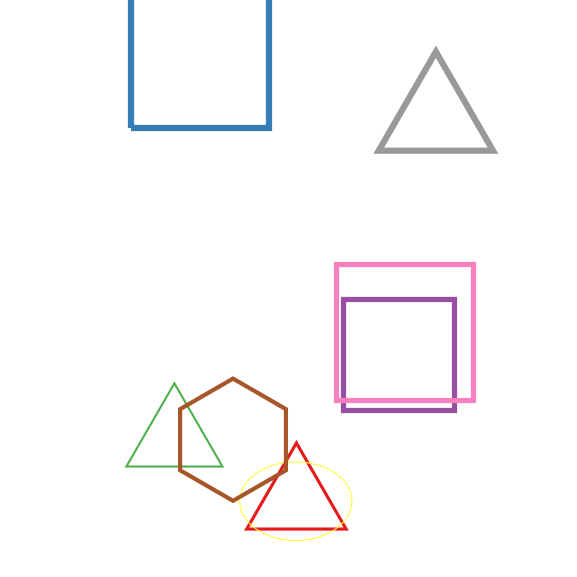[{"shape": "triangle", "thickness": 1.5, "radius": 0.5, "center": [0.513, 0.133]}, {"shape": "square", "thickness": 3, "radius": 0.6, "center": [0.347, 0.897]}, {"shape": "triangle", "thickness": 1, "radius": 0.48, "center": [0.302, 0.239]}, {"shape": "square", "thickness": 2.5, "radius": 0.48, "center": [0.69, 0.385]}, {"shape": "oval", "thickness": 0.5, "radius": 0.49, "center": [0.512, 0.131]}, {"shape": "hexagon", "thickness": 2, "radius": 0.53, "center": [0.403, 0.238]}, {"shape": "square", "thickness": 2.5, "radius": 0.59, "center": [0.7, 0.425]}, {"shape": "triangle", "thickness": 3, "radius": 0.57, "center": [0.755, 0.795]}]